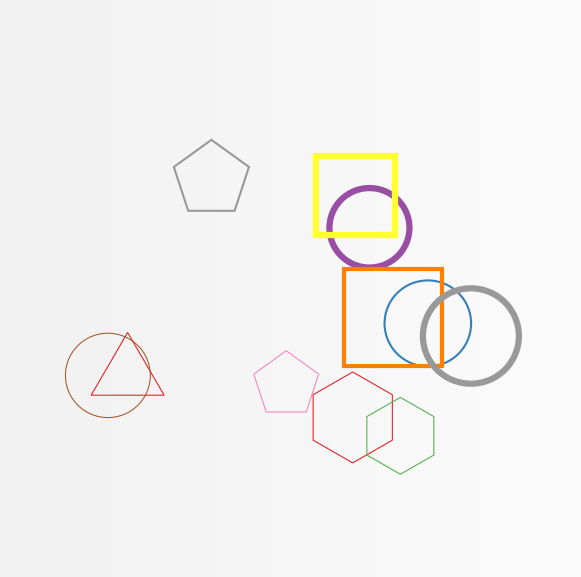[{"shape": "triangle", "thickness": 0.5, "radius": 0.36, "center": [0.22, 0.351]}, {"shape": "hexagon", "thickness": 0.5, "radius": 0.39, "center": [0.607, 0.276]}, {"shape": "circle", "thickness": 1, "radius": 0.37, "center": [0.736, 0.439]}, {"shape": "hexagon", "thickness": 0.5, "radius": 0.33, "center": [0.689, 0.244]}, {"shape": "circle", "thickness": 3, "radius": 0.34, "center": [0.636, 0.605]}, {"shape": "square", "thickness": 2, "radius": 0.42, "center": [0.676, 0.449]}, {"shape": "square", "thickness": 3, "radius": 0.34, "center": [0.612, 0.661]}, {"shape": "circle", "thickness": 0.5, "radius": 0.37, "center": [0.186, 0.349]}, {"shape": "pentagon", "thickness": 0.5, "radius": 0.29, "center": [0.492, 0.333]}, {"shape": "circle", "thickness": 3, "radius": 0.41, "center": [0.81, 0.417]}, {"shape": "pentagon", "thickness": 1, "radius": 0.34, "center": [0.364, 0.689]}]